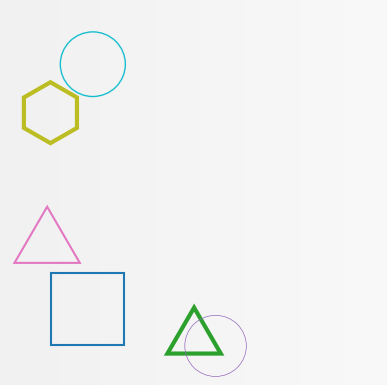[{"shape": "square", "thickness": 1.5, "radius": 0.47, "center": [0.226, 0.197]}, {"shape": "triangle", "thickness": 3, "radius": 0.4, "center": [0.501, 0.121]}, {"shape": "circle", "thickness": 0.5, "radius": 0.4, "center": [0.556, 0.102]}, {"shape": "triangle", "thickness": 1.5, "radius": 0.49, "center": [0.122, 0.366]}, {"shape": "hexagon", "thickness": 3, "radius": 0.4, "center": [0.13, 0.707]}, {"shape": "circle", "thickness": 1, "radius": 0.42, "center": [0.24, 0.833]}]